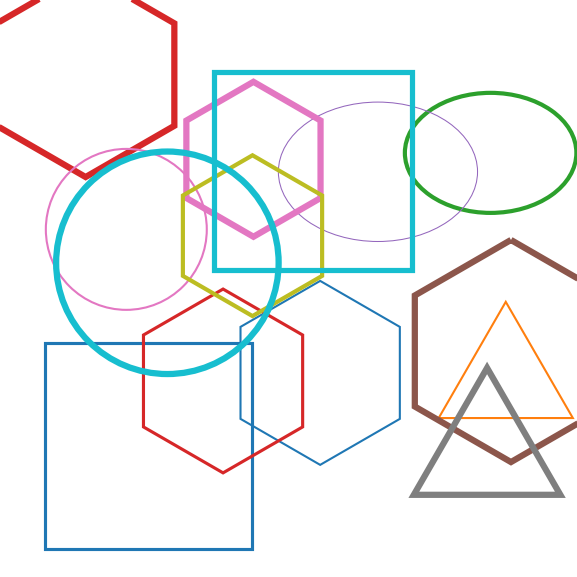[{"shape": "square", "thickness": 1.5, "radius": 0.89, "center": [0.257, 0.227]}, {"shape": "hexagon", "thickness": 1, "radius": 0.8, "center": [0.554, 0.353]}, {"shape": "triangle", "thickness": 1, "radius": 0.67, "center": [0.876, 0.342]}, {"shape": "oval", "thickness": 2, "radius": 0.74, "center": [0.85, 0.734]}, {"shape": "hexagon", "thickness": 1.5, "radius": 0.8, "center": [0.386, 0.339]}, {"shape": "hexagon", "thickness": 3, "radius": 0.89, "center": [0.148, 0.87]}, {"shape": "oval", "thickness": 0.5, "radius": 0.86, "center": [0.654, 0.702]}, {"shape": "hexagon", "thickness": 3, "radius": 0.96, "center": [0.885, 0.391]}, {"shape": "circle", "thickness": 1, "radius": 0.7, "center": [0.219, 0.602]}, {"shape": "hexagon", "thickness": 3, "radius": 0.67, "center": [0.439, 0.723]}, {"shape": "triangle", "thickness": 3, "radius": 0.73, "center": [0.843, 0.216]}, {"shape": "hexagon", "thickness": 2, "radius": 0.7, "center": [0.437, 0.591]}, {"shape": "circle", "thickness": 3, "radius": 0.96, "center": [0.29, 0.544]}, {"shape": "square", "thickness": 2.5, "radius": 0.85, "center": [0.542, 0.703]}]